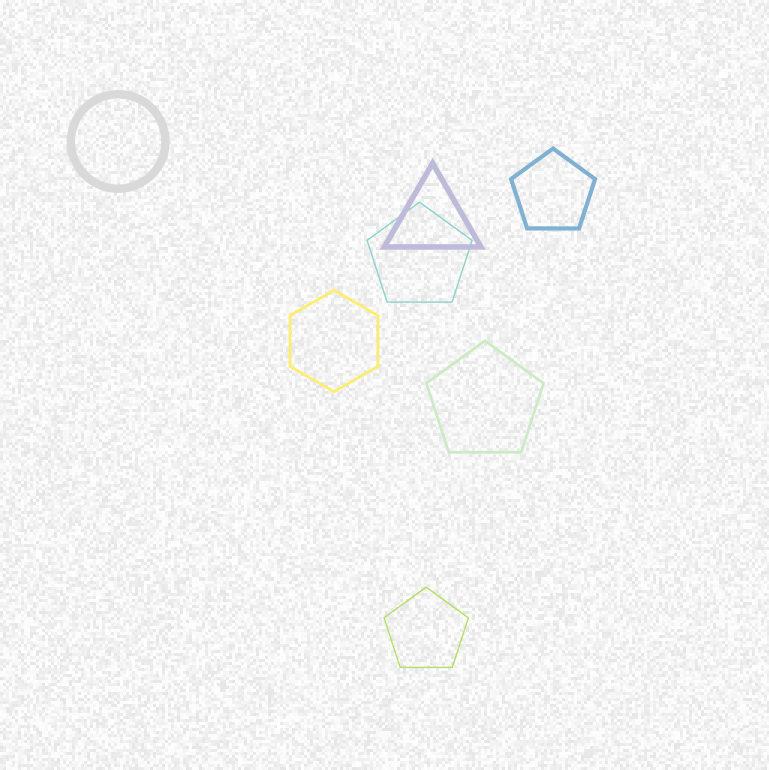[{"shape": "pentagon", "thickness": 0.5, "radius": 0.36, "center": [0.545, 0.666]}, {"shape": "triangle", "thickness": 2, "radius": 0.36, "center": [0.562, 0.716]}, {"shape": "pentagon", "thickness": 1.5, "radius": 0.29, "center": [0.718, 0.75]}, {"shape": "pentagon", "thickness": 0.5, "radius": 0.29, "center": [0.554, 0.18]}, {"shape": "circle", "thickness": 3, "radius": 0.31, "center": [0.153, 0.816]}, {"shape": "pentagon", "thickness": 1, "radius": 0.4, "center": [0.63, 0.477]}, {"shape": "hexagon", "thickness": 1, "radius": 0.33, "center": [0.434, 0.557]}]